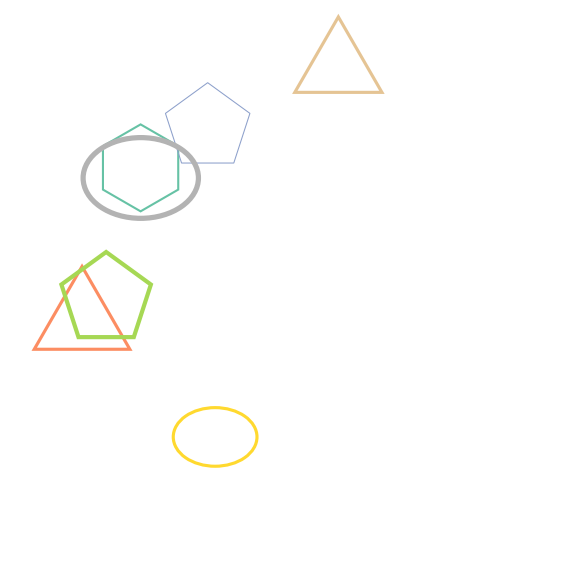[{"shape": "hexagon", "thickness": 1, "radius": 0.38, "center": [0.243, 0.708]}, {"shape": "triangle", "thickness": 1.5, "radius": 0.48, "center": [0.142, 0.442]}, {"shape": "pentagon", "thickness": 0.5, "radius": 0.38, "center": [0.36, 0.779]}, {"shape": "pentagon", "thickness": 2, "radius": 0.41, "center": [0.184, 0.481]}, {"shape": "oval", "thickness": 1.5, "radius": 0.36, "center": [0.373, 0.243]}, {"shape": "triangle", "thickness": 1.5, "radius": 0.44, "center": [0.586, 0.883]}, {"shape": "oval", "thickness": 2.5, "radius": 0.5, "center": [0.244, 0.691]}]